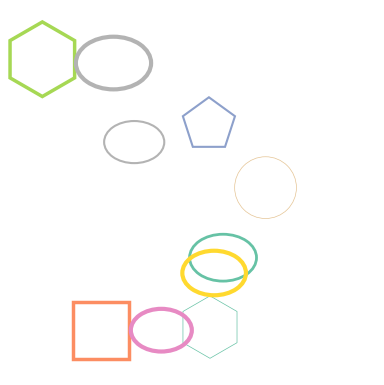[{"shape": "hexagon", "thickness": 0.5, "radius": 0.41, "center": [0.545, 0.15]}, {"shape": "oval", "thickness": 2, "radius": 0.43, "center": [0.579, 0.331]}, {"shape": "square", "thickness": 2.5, "radius": 0.37, "center": [0.262, 0.141]}, {"shape": "pentagon", "thickness": 1.5, "radius": 0.36, "center": [0.543, 0.676]}, {"shape": "oval", "thickness": 3, "radius": 0.4, "center": [0.419, 0.142]}, {"shape": "hexagon", "thickness": 2.5, "radius": 0.48, "center": [0.11, 0.846]}, {"shape": "oval", "thickness": 3, "radius": 0.41, "center": [0.556, 0.291]}, {"shape": "circle", "thickness": 0.5, "radius": 0.4, "center": [0.69, 0.513]}, {"shape": "oval", "thickness": 1.5, "radius": 0.39, "center": [0.349, 0.631]}, {"shape": "oval", "thickness": 3, "radius": 0.49, "center": [0.295, 0.836]}]